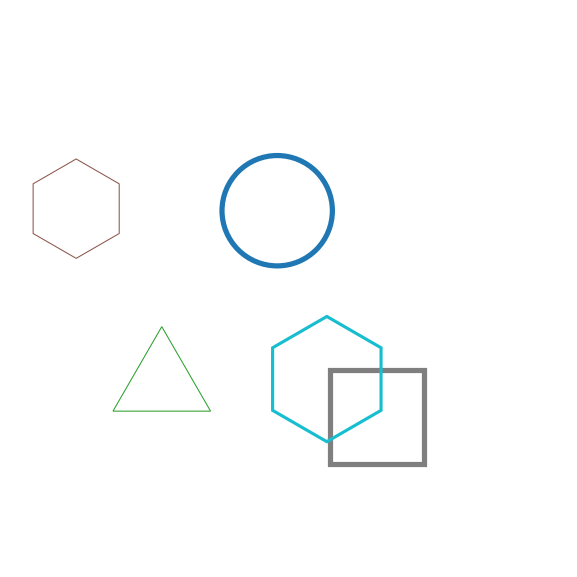[{"shape": "circle", "thickness": 2.5, "radius": 0.48, "center": [0.48, 0.634]}, {"shape": "triangle", "thickness": 0.5, "radius": 0.49, "center": [0.28, 0.336]}, {"shape": "hexagon", "thickness": 0.5, "radius": 0.43, "center": [0.132, 0.638]}, {"shape": "square", "thickness": 2.5, "radius": 0.41, "center": [0.652, 0.277]}, {"shape": "hexagon", "thickness": 1.5, "radius": 0.54, "center": [0.566, 0.343]}]